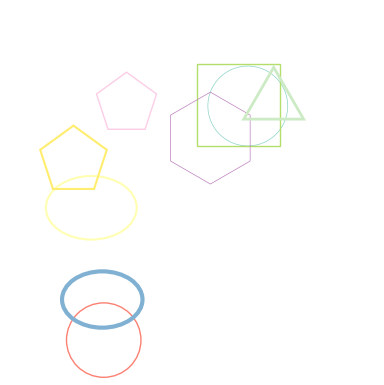[{"shape": "circle", "thickness": 0.5, "radius": 0.52, "center": [0.644, 0.725]}, {"shape": "oval", "thickness": 1.5, "radius": 0.59, "center": [0.237, 0.46]}, {"shape": "circle", "thickness": 1, "radius": 0.48, "center": [0.269, 0.117]}, {"shape": "oval", "thickness": 3, "radius": 0.52, "center": [0.266, 0.222]}, {"shape": "square", "thickness": 1, "radius": 0.54, "center": [0.619, 0.727]}, {"shape": "pentagon", "thickness": 1, "radius": 0.41, "center": [0.329, 0.731]}, {"shape": "hexagon", "thickness": 0.5, "radius": 0.6, "center": [0.546, 0.641]}, {"shape": "triangle", "thickness": 2, "radius": 0.45, "center": [0.711, 0.735]}, {"shape": "pentagon", "thickness": 1.5, "radius": 0.45, "center": [0.191, 0.583]}]